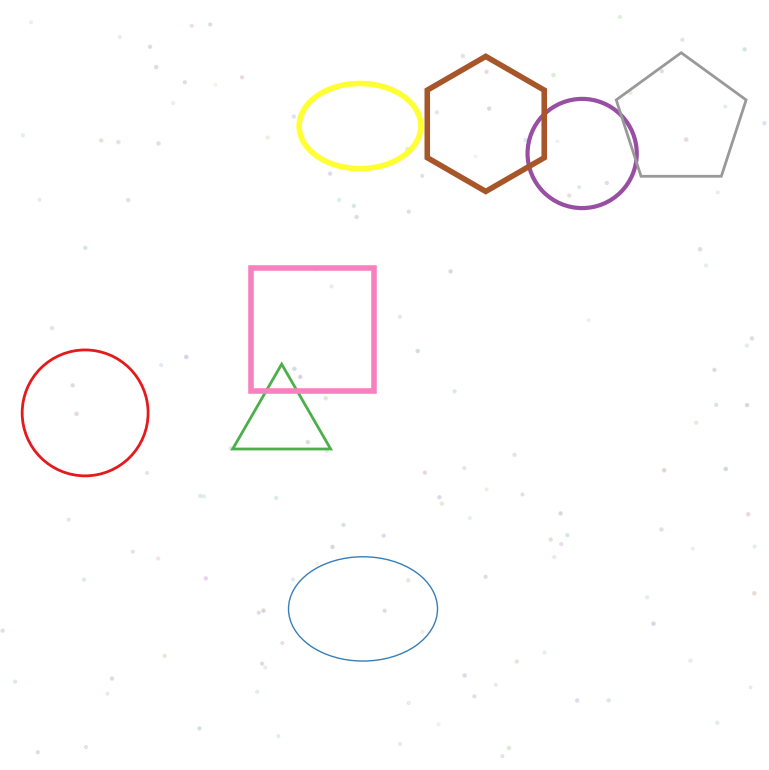[{"shape": "circle", "thickness": 1, "radius": 0.41, "center": [0.111, 0.464]}, {"shape": "oval", "thickness": 0.5, "radius": 0.48, "center": [0.471, 0.209]}, {"shape": "triangle", "thickness": 1, "radius": 0.37, "center": [0.366, 0.454]}, {"shape": "circle", "thickness": 1.5, "radius": 0.35, "center": [0.756, 0.801]}, {"shape": "oval", "thickness": 2, "radius": 0.4, "center": [0.468, 0.836]}, {"shape": "hexagon", "thickness": 2, "radius": 0.44, "center": [0.631, 0.839]}, {"shape": "square", "thickness": 2, "radius": 0.4, "center": [0.406, 0.572]}, {"shape": "pentagon", "thickness": 1, "radius": 0.44, "center": [0.885, 0.843]}]